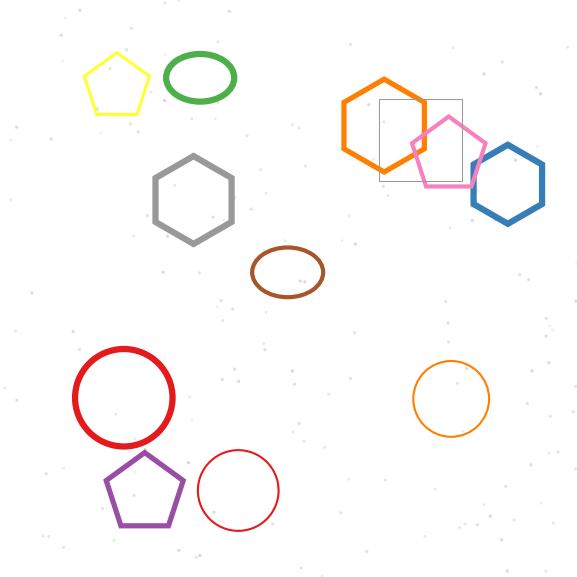[{"shape": "circle", "thickness": 1, "radius": 0.35, "center": [0.413, 0.15]}, {"shape": "circle", "thickness": 3, "radius": 0.42, "center": [0.214, 0.31]}, {"shape": "hexagon", "thickness": 3, "radius": 0.34, "center": [0.879, 0.68]}, {"shape": "oval", "thickness": 3, "radius": 0.29, "center": [0.347, 0.864]}, {"shape": "pentagon", "thickness": 2.5, "radius": 0.35, "center": [0.251, 0.145]}, {"shape": "hexagon", "thickness": 2.5, "radius": 0.4, "center": [0.665, 0.782]}, {"shape": "circle", "thickness": 1, "radius": 0.33, "center": [0.781, 0.308]}, {"shape": "pentagon", "thickness": 1.5, "radius": 0.3, "center": [0.202, 0.849]}, {"shape": "oval", "thickness": 2, "radius": 0.31, "center": [0.498, 0.528]}, {"shape": "pentagon", "thickness": 2, "radius": 0.33, "center": [0.777, 0.73]}, {"shape": "square", "thickness": 0.5, "radius": 0.36, "center": [0.728, 0.757]}, {"shape": "hexagon", "thickness": 3, "radius": 0.38, "center": [0.335, 0.653]}]